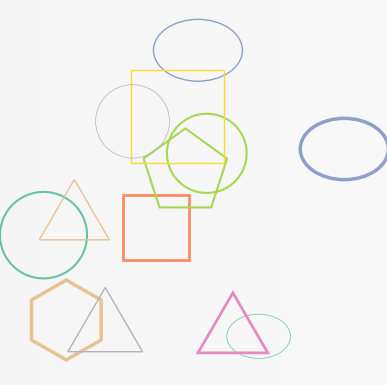[{"shape": "circle", "thickness": 1.5, "radius": 0.56, "center": [0.112, 0.389]}, {"shape": "oval", "thickness": 0.5, "radius": 0.41, "center": [0.667, 0.126]}, {"shape": "square", "thickness": 2, "radius": 0.42, "center": [0.403, 0.409]}, {"shape": "oval", "thickness": 1, "radius": 0.57, "center": [0.511, 0.869]}, {"shape": "oval", "thickness": 2.5, "radius": 0.57, "center": [0.889, 0.613]}, {"shape": "triangle", "thickness": 2, "radius": 0.52, "center": [0.601, 0.135]}, {"shape": "circle", "thickness": 1.5, "radius": 0.51, "center": [0.534, 0.602]}, {"shape": "pentagon", "thickness": 1.5, "radius": 0.57, "center": [0.478, 0.553]}, {"shape": "square", "thickness": 1, "radius": 0.6, "center": [0.458, 0.697]}, {"shape": "hexagon", "thickness": 2.5, "radius": 0.52, "center": [0.171, 0.169]}, {"shape": "triangle", "thickness": 1, "radius": 0.52, "center": [0.192, 0.429]}, {"shape": "circle", "thickness": 0.5, "radius": 0.48, "center": [0.342, 0.685]}, {"shape": "triangle", "thickness": 1, "radius": 0.56, "center": [0.272, 0.142]}]